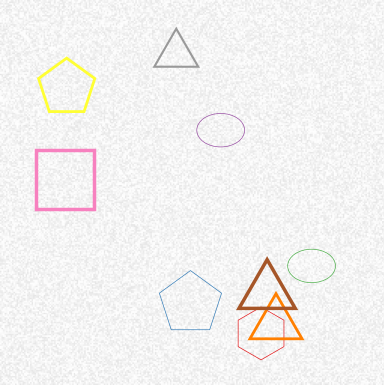[{"shape": "hexagon", "thickness": 0.5, "radius": 0.34, "center": [0.678, 0.134]}, {"shape": "pentagon", "thickness": 0.5, "radius": 0.42, "center": [0.495, 0.212]}, {"shape": "oval", "thickness": 0.5, "radius": 0.31, "center": [0.809, 0.309]}, {"shape": "oval", "thickness": 0.5, "radius": 0.31, "center": [0.573, 0.662]}, {"shape": "triangle", "thickness": 2, "radius": 0.39, "center": [0.717, 0.159]}, {"shape": "pentagon", "thickness": 2, "radius": 0.38, "center": [0.173, 0.772]}, {"shape": "triangle", "thickness": 2.5, "radius": 0.42, "center": [0.694, 0.241]}, {"shape": "square", "thickness": 2.5, "radius": 0.38, "center": [0.169, 0.534]}, {"shape": "triangle", "thickness": 1.5, "radius": 0.33, "center": [0.458, 0.86]}]